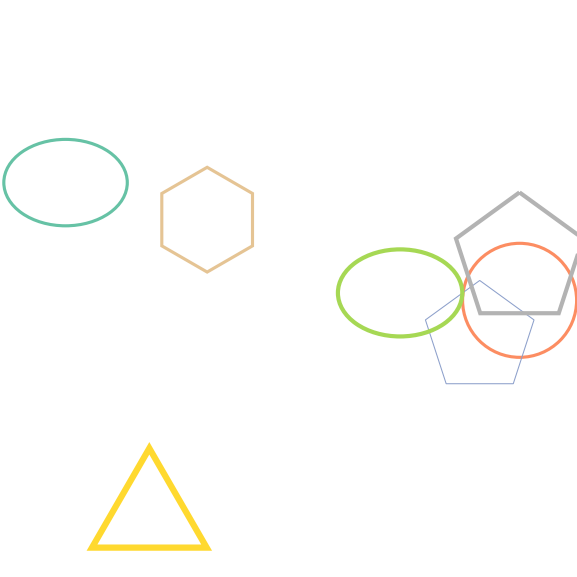[{"shape": "oval", "thickness": 1.5, "radius": 0.53, "center": [0.114, 0.683]}, {"shape": "circle", "thickness": 1.5, "radius": 0.49, "center": [0.9, 0.479]}, {"shape": "pentagon", "thickness": 0.5, "radius": 0.49, "center": [0.831, 0.415]}, {"shape": "oval", "thickness": 2, "radius": 0.54, "center": [0.693, 0.492]}, {"shape": "triangle", "thickness": 3, "radius": 0.57, "center": [0.259, 0.108]}, {"shape": "hexagon", "thickness": 1.5, "radius": 0.45, "center": [0.359, 0.619]}, {"shape": "pentagon", "thickness": 2, "radius": 0.58, "center": [0.9, 0.55]}]